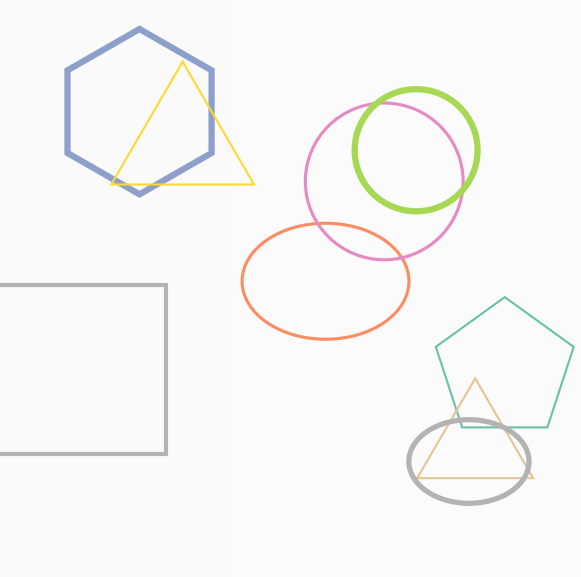[{"shape": "pentagon", "thickness": 1, "radius": 0.62, "center": [0.868, 0.36]}, {"shape": "oval", "thickness": 1.5, "radius": 0.72, "center": [0.56, 0.512]}, {"shape": "hexagon", "thickness": 3, "radius": 0.72, "center": [0.24, 0.806]}, {"shape": "circle", "thickness": 1.5, "radius": 0.68, "center": [0.661, 0.685]}, {"shape": "circle", "thickness": 3, "radius": 0.53, "center": [0.716, 0.739]}, {"shape": "triangle", "thickness": 1, "radius": 0.71, "center": [0.314, 0.751]}, {"shape": "triangle", "thickness": 1, "radius": 0.58, "center": [0.818, 0.229]}, {"shape": "square", "thickness": 2, "radius": 0.73, "center": [0.139, 0.359]}, {"shape": "oval", "thickness": 2.5, "radius": 0.52, "center": [0.807, 0.2]}]